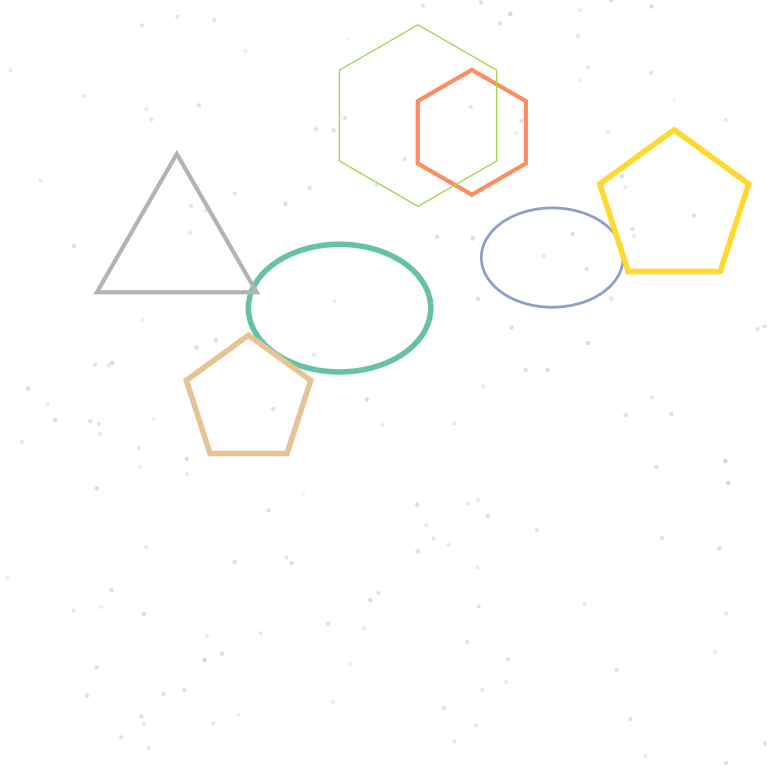[{"shape": "oval", "thickness": 2, "radius": 0.59, "center": [0.441, 0.6]}, {"shape": "hexagon", "thickness": 1.5, "radius": 0.41, "center": [0.613, 0.828]}, {"shape": "oval", "thickness": 1, "radius": 0.46, "center": [0.717, 0.665]}, {"shape": "hexagon", "thickness": 0.5, "radius": 0.59, "center": [0.543, 0.85]}, {"shape": "pentagon", "thickness": 2, "radius": 0.51, "center": [0.876, 0.73]}, {"shape": "pentagon", "thickness": 2, "radius": 0.42, "center": [0.323, 0.48]}, {"shape": "triangle", "thickness": 1.5, "radius": 0.6, "center": [0.23, 0.68]}]